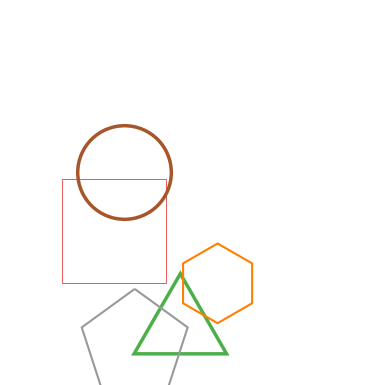[{"shape": "square", "thickness": 0.5, "radius": 0.68, "center": [0.297, 0.399]}, {"shape": "triangle", "thickness": 2.5, "radius": 0.69, "center": [0.468, 0.15]}, {"shape": "hexagon", "thickness": 1.5, "radius": 0.52, "center": [0.565, 0.264]}, {"shape": "circle", "thickness": 2.5, "radius": 0.61, "center": [0.323, 0.552]}, {"shape": "pentagon", "thickness": 1.5, "radius": 0.72, "center": [0.35, 0.105]}]